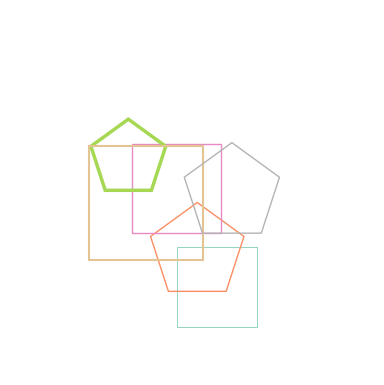[{"shape": "square", "thickness": 0.5, "radius": 0.52, "center": [0.564, 0.255]}, {"shape": "pentagon", "thickness": 1, "radius": 0.64, "center": [0.512, 0.346]}, {"shape": "square", "thickness": 1, "radius": 0.58, "center": [0.459, 0.511]}, {"shape": "pentagon", "thickness": 2.5, "radius": 0.51, "center": [0.333, 0.588]}, {"shape": "square", "thickness": 1.5, "radius": 0.74, "center": [0.379, 0.473]}, {"shape": "pentagon", "thickness": 1, "radius": 0.65, "center": [0.602, 0.5]}]